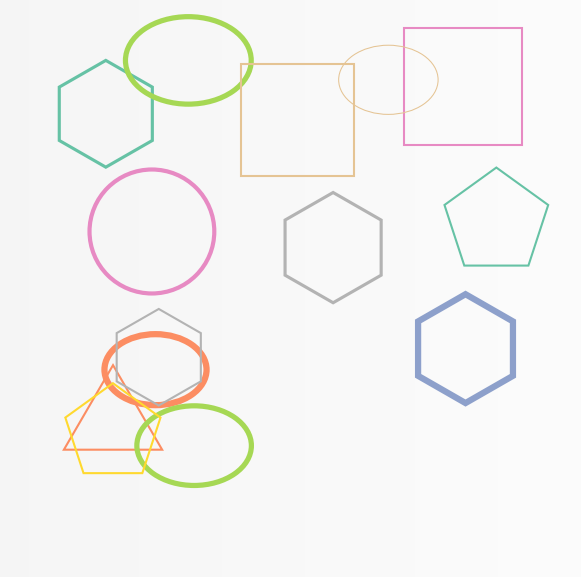[{"shape": "pentagon", "thickness": 1, "radius": 0.47, "center": [0.854, 0.615]}, {"shape": "hexagon", "thickness": 1.5, "radius": 0.46, "center": [0.182, 0.802]}, {"shape": "triangle", "thickness": 1, "radius": 0.49, "center": [0.194, 0.269]}, {"shape": "oval", "thickness": 3, "radius": 0.44, "center": [0.268, 0.359]}, {"shape": "hexagon", "thickness": 3, "radius": 0.47, "center": [0.801, 0.395]}, {"shape": "circle", "thickness": 2, "radius": 0.54, "center": [0.261, 0.598]}, {"shape": "square", "thickness": 1, "radius": 0.51, "center": [0.797, 0.849]}, {"shape": "oval", "thickness": 2.5, "radius": 0.49, "center": [0.334, 0.227]}, {"shape": "oval", "thickness": 2.5, "radius": 0.54, "center": [0.324, 0.895]}, {"shape": "pentagon", "thickness": 1, "radius": 0.43, "center": [0.194, 0.249]}, {"shape": "oval", "thickness": 0.5, "radius": 0.43, "center": [0.668, 0.861]}, {"shape": "square", "thickness": 1, "radius": 0.48, "center": [0.512, 0.791]}, {"shape": "hexagon", "thickness": 1.5, "radius": 0.48, "center": [0.573, 0.57]}, {"shape": "hexagon", "thickness": 1, "radius": 0.42, "center": [0.273, 0.381]}]